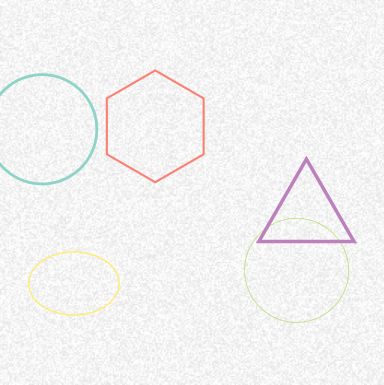[{"shape": "circle", "thickness": 2, "radius": 0.71, "center": [0.11, 0.664]}, {"shape": "hexagon", "thickness": 1.5, "radius": 0.73, "center": [0.403, 0.672]}, {"shape": "circle", "thickness": 0.5, "radius": 0.68, "center": [0.771, 0.298]}, {"shape": "triangle", "thickness": 2.5, "radius": 0.71, "center": [0.796, 0.444]}, {"shape": "oval", "thickness": 1, "radius": 0.59, "center": [0.192, 0.264]}]